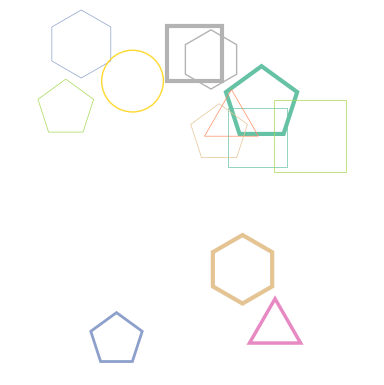[{"shape": "pentagon", "thickness": 3, "radius": 0.49, "center": [0.679, 0.731]}, {"shape": "square", "thickness": 0.5, "radius": 0.38, "center": [0.669, 0.644]}, {"shape": "triangle", "thickness": 0.5, "radius": 0.4, "center": [0.601, 0.687]}, {"shape": "pentagon", "thickness": 2, "radius": 0.35, "center": [0.303, 0.118]}, {"shape": "hexagon", "thickness": 0.5, "radius": 0.44, "center": [0.211, 0.886]}, {"shape": "triangle", "thickness": 2.5, "radius": 0.38, "center": [0.714, 0.147]}, {"shape": "square", "thickness": 0.5, "radius": 0.47, "center": [0.806, 0.647]}, {"shape": "pentagon", "thickness": 0.5, "radius": 0.38, "center": [0.171, 0.718]}, {"shape": "circle", "thickness": 1, "radius": 0.4, "center": [0.344, 0.789]}, {"shape": "hexagon", "thickness": 3, "radius": 0.44, "center": [0.63, 0.301]}, {"shape": "pentagon", "thickness": 0.5, "radius": 0.39, "center": [0.569, 0.653]}, {"shape": "hexagon", "thickness": 1, "radius": 0.38, "center": [0.548, 0.846]}, {"shape": "square", "thickness": 3, "radius": 0.36, "center": [0.505, 0.861]}]